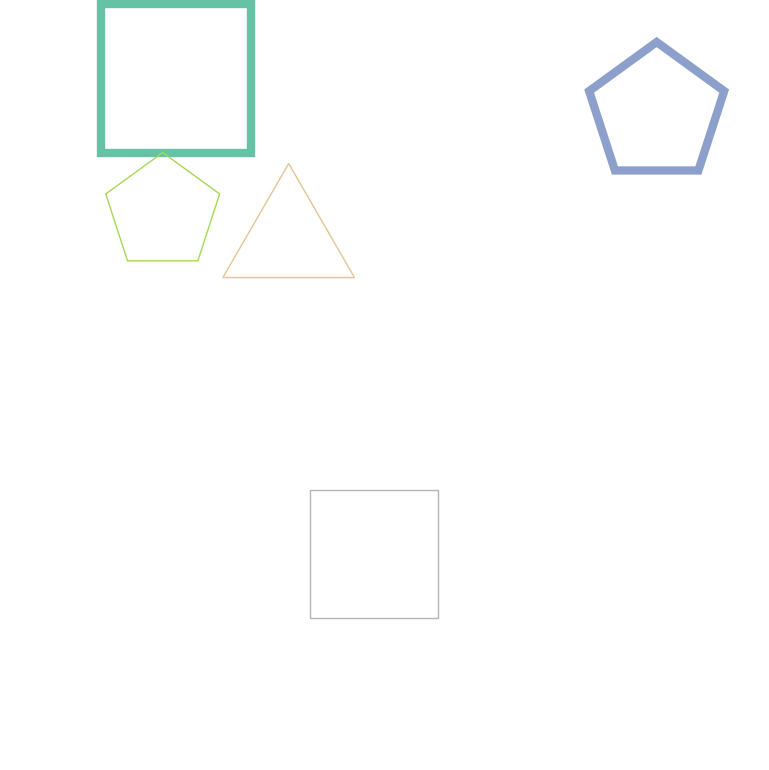[{"shape": "square", "thickness": 3, "radius": 0.49, "center": [0.229, 0.898]}, {"shape": "pentagon", "thickness": 3, "radius": 0.46, "center": [0.853, 0.853]}, {"shape": "pentagon", "thickness": 0.5, "radius": 0.39, "center": [0.211, 0.724]}, {"shape": "triangle", "thickness": 0.5, "radius": 0.49, "center": [0.375, 0.689]}, {"shape": "square", "thickness": 0.5, "radius": 0.42, "center": [0.485, 0.28]}]